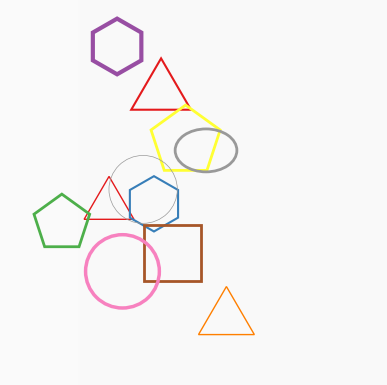[{"shape": "triangle", "thickness": 1, "radius": 0.37, "center": [0.281, 0.468]}, {"shape": "triangle", "thickness": 1.5, "radius": 0.44, "center": [0.416, 0.759]}, {"shape": "hexagon", "thickness": 1.5, "radius": 0.36, "center": [0.397, 0.471]}, {"shape": "pentagon", "thickness": 2, "radius": 0.38, "center": [0.16, 0.42]}, {"shape": "hexagon", "thickness": 3, "radius": 0.36, "center": [0.302, 0.879]}, {"shape": "triangle", "thickness": 1, "radius": 0.42, "center": [0.584, 0.173]}, {"shape": "pentagon", "thickness": 2, "radius": 0.47, "center": [0.479, 0.633]}, {"shape": "square", "thickness": 2, "radius": 0.37, "center": [0.445, 0.342]}, {"shape": "circle", "thickness": 2.5, "radius": 0.48, "center": [0.316, 0.295]}, {"shape": "oval", "thickness": 2, "radius": 0.4, "center": [0.532, 0.609]}, {"shape": "circle", "thickness": 0.5, "radius": 0.44, "center": [0.369, 0.508]}]